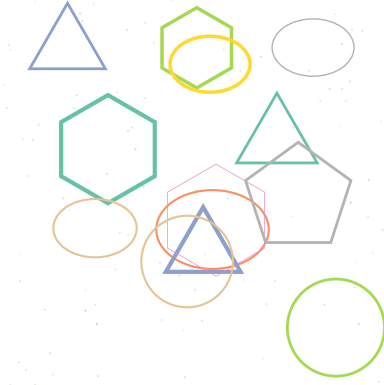[{"shape": "triangle", "thickness": 2, "radius": 0.6, "center": [0.719, 0.637]}, {"shape": "hexagon", "thickness": 3, "radius": 0.7, "center": [0.28, 0.613]}, {"shape": "oval", "thickness": 1.5, "radius": 0.73, "center": [0.552, 0.404]}, {"shape": "triangle", "thickness": 3, "radius": 0.56, "center": [0.528, 0.35]}, {"shape": "triangle", "thickness": 2, "radius": 0.57, "center": [0.175, 0.878]}, {"shape": "hexagon", "thickness": 0.5, "radius": 0.73, "center": [0.561, 0.428]}, {"shape": "circle", "thickness": 2, "radius": 0.63, "center": [0.873, 0.149]}, {"shape": "hexagon", "thickness": 2.5, "radius": 0.52, "center": [0.511, 0.876]}, {"shape": "oval", "thickness": 2.5, "radius": 0.52, "center": [0.546, 0.833]}, {"shape": "oval", "thickness": 1.5, "radius": 0.54, "center": [0.247, 0.407]}, {"shape": "circle", "thickness": 1.5, "radius": 0.59, "center": [0.486, 0.321]}, {"shape": "pentagon", "thickness": 2, "radius": 0.72, "center": [0.775, 0.486]}, {"shape": "oval", "thickness": 1, "radius": 0.53, "center": [0.813, 0.877]}]